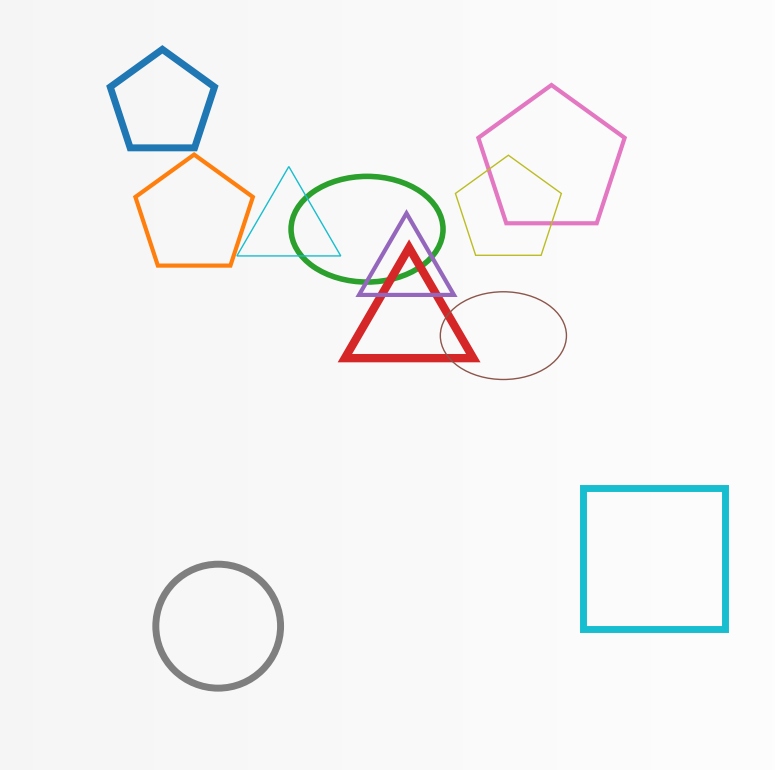[{"shape": "pentagon", "thickness": 2.5, "radius": 0.35, "center": [0.21, 0.865]}, {"shape": "pentagon", "thickness": 1.5, "radius": 0.4, "center": [0.25, 0.72]}, {"shape": "oval", "thickness": 2, "radius": 0.49, "center": [0.474, 0.702]}, {"shape": "triangle", "thickness": 3, "radius": 0.48, "center": [0.528, 0.583]}, {"shape": "triangle", "thickness": 1.5, "radius": 0.35, "center": [0.525, 0.652]}, {"shape": "oval", "thickness": 0.5, "radius": 0.41, "center": [0.65, 0.564]}, {"shape": "pentagon", "thickness": 1.5, "radius": 0.5, "center": [0.712, 0.79]}, {"shape": "circle", "thickness": 2.5, "radius": 0.4, "center": [0.282, 0.187]}, {"shape": "pentagon", "thickness": 0.5, "radius": 0.36, "center": [0.656, 0.727]}, {"shape": "square", "thickness": 2.5, "radius": 0.46, "center": [0.844, 0.275]}, {"shape": "triangle", "thickness": 0.5, "radius": 0.39, "center": [0.373, 0.706]}]